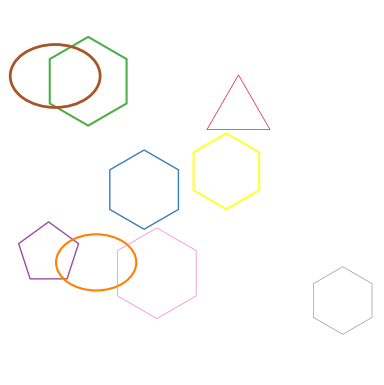[{"shape": "triangle", "thickness": 0.5, "radius": 0.47, "center": [0.619, 0.711]}, {"shape": "hexagon", "thickness": 1, "radius": 0.51, "center": [0.374, 0.507]}, {"shape": "hexagon", "thickness": 1.5, "radius": 0.58, "center": [0.229, 0.789]}, {"shape": "pentagon", "thickness": 1, "radius": 0.41, "center": [0.126, 0.342]}, {"shape": "oval", "thickness": 1.5, "radius": 0.52, "center": [0.25, 0.318]}, {"shape": "hexagon", "thickness": 1.5, "radius": 0.49, "center": [0.588, 0.555]}, {"shape": "oval", "thickness": 2, "radius": 0.58, "center": [0.143, 0.803]}, {"shape": "hexagon", "thickness": 0.5, "radius": 0.59, "center": [0.407, 0.29]}, {"shape": "hexagon", "thickness": 0.5, "radius": 0.44, "center": [0.89, 0.219]}]